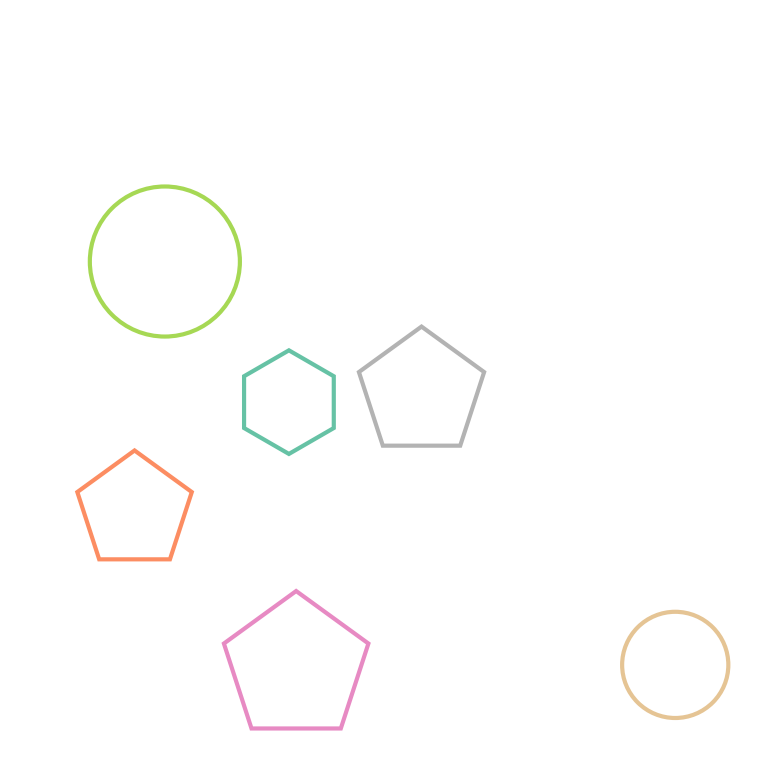[{"shape": "hexagon", "thickness": 1.5, "radius": 0.34, "center": [0.375, 0.478]}, {"shape": "pentagon", "thickness": 1.5, "radius": 0.39, "center": [0.175, 0.337]}, {"shape": "pentagon", "thickness": 1.5, "radius": 0.49, "center": [0.385, 0.134]}, {"shape": "circle", "thickness": 1.5, "radius": 0.49, "center": [0.214, 0.66]}, {"shape": "circle", "thickness": 1.5, "radius": 0.34, "center": [0.877, 0.137]}, {"shape": "pentagon", "thickness": 1.5, "radius": 0.43, "center": [0.547, 0.49]}]